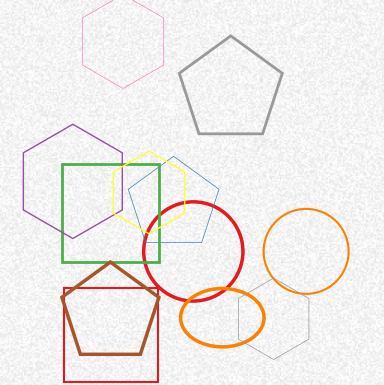[{"shape": "circle", "thickness": 2.5, "radius": 0.64, "center": [0.502, 0.347]}, {"shape": "square", "thickness": 1.5, "radius": 0.61, "center": [0.288, 0.13]}, {"shape": "pentagon", "thickness": 0.5, "radius": 0.62, "center": [0.451, 0.47]}, {"shape": "square", "thickness": 2, "radius": 0.63, "center": [0.287, 0.446]}, {"shape": "hexagon", "thickness": 1, "radius": 0.74, "center": [0.189, 0.529]}, {"shape": "oval", "thickness": 2.5, "radius": 0.54, "center": [0.577, 0.175]}, {"shape": "circle", "thickness": 1.5, "radius": 0.55, "center": [0.795, 0.347]}, {"shape": "hexagon", "thickness": 1, "radius": 0.54, "center": [0.387, 0.5]}, {"shape": "pentagon", "thickness": 2.5, "radius": 0.66, "center": [0.287, 0.187]}, {"shape": "hexagon", "thickness": 0.5, "radius": 0.61, "center": [0.32, 0.892]}, {"shape": "pentagon", "thickness": 2, "radius": 0.7, "center": [0.599, 0.766]}, {"shape": "hexagon", "thickness": 0.5, "radius": 0.53, "center": [0.711, 0.172]}]